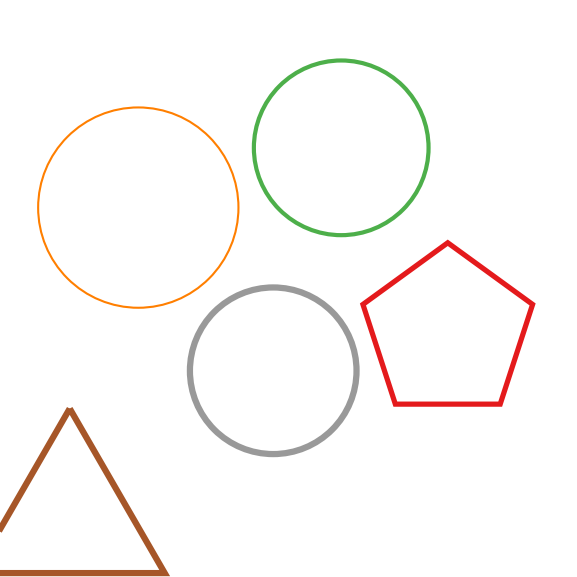[{"shape": "pentagon", "thickness": 2.5, "radius": 0.77, "center": [0.775, 0.424]}, {"shape": "circle", "thickness": 2, "radius": 0.76, "center": [0.591, 0.743]}, {"shape": "circle", "thickness": 1, "radius": 0.87, "center": [0.239, 0.64]}, {"shape": "triangle", "thickness": 3, "radius": 0.95, "center": [0.121, 0.102]}, {"shape": "circle", "thickness": 3, "radius": 0.72, "center": [0.473, 0.357]}]